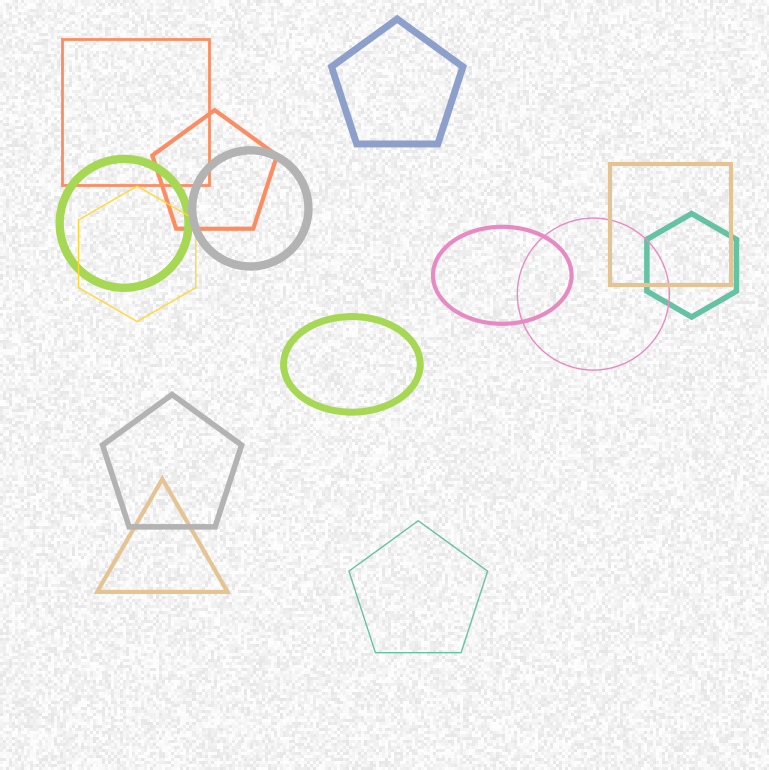[{"shape": "pentagon", "thickness": 0.5, "radius": 0.47, "center": [0.543, 0.229]}, {"shape": "hexagon", "thickness": 2, "radius": 0.34, "center": [0.898, 0.655]}, {"shape": "square", "thickness": 1, "radius": 0.48, "center": [0.176, 0.854]}, {"shape": "pentagon", "thickness": 1.5, "radius": 0.43, "center": [0.279, 0.772]}, {"shape": "pentagon", "thickness": 2.5, "radius": 0.45, "center": [0.516, 0.886]}, {"shape": "circle", "thickness": 0.5, "radius": 0.49, "center": [0.771, 0.618]}, {"shape": "oval", "thickness": 1.5, "radius": 0.45, "center": [0.652, 0.642]}, {"shape": "circle", "thickness": 3, "radius": 0.42, "center": [0.161, 0.71]}, {"shape": "oval", "thickness": 2.5, "radius": 0.44, "center": [0.457, 0.527]}, {"shape": "hexagon", "thickness": 0.5, "radius": 0.44, "center": [0.178, 0.67]}, {"shape": "triangle", "thickness": 1.5, "radius": 0.49, "center": [0.211, 0.28]}, {"shape": "square", "thickness": 1.5, "radius": 0.39, "center": [0.871, 0.708]}, {"shape": "pentagon", "thickness": 2, "radius": 0.47, "center": [0.224, 0.393]}, {"shape": "circle", "thickness": 3, "radius": 0.38, "center": [0.325, 0.729]}]